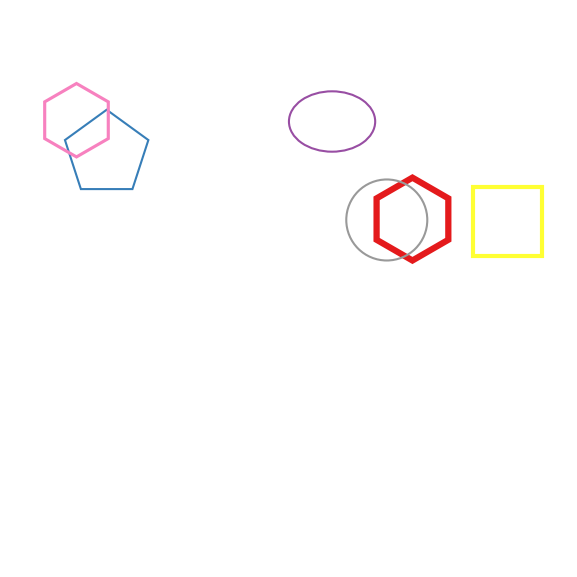[{"shape": "hexagon", "thickness": 3, "radius": 0.36, "center": [0.714, 0.62]}, {"shape": "pentagon", "thickness": 1, "radius": 0.38, "center": [0.185, 0.733]}, {"shape": "oval", "thickness": 1, "radius": 0.37, "center": [0.575, 0.789]}, {"shape": "square", "thickness": 2, "radius": 0.3, "center": [0.879, 0.616]}, {"shape": "hexagon", "thickness": 1.5, "radius": 0.32, "center": [0.132, 0.791]}, {"shape": "circle", "thickness": 1, "radius": 0.35, "center": [0.67, 0.618]}]